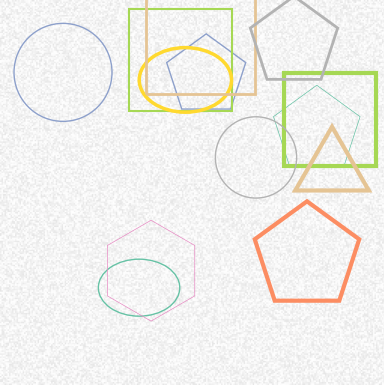[{"shape": "pentagon", "thickness": 0.5, "radius": 0.59, "center": [0.823, 0.66]}, {"shape": "oval", "thickness": 1, "radius": 0.53, "center": [0.361, 0.253]}, {"shape": "pentagon", "thickness": 3, "radius": 0.71, "center": [0.797, 0.334]}, {"shape": "pentagon", "thickness": 1, "radius": 0.54, "center": [0.536, 0.804]}, {"shape": "circle", "thickness": 1, "radius": 0.64, "center": [0.164, 0.812]}, {"shape": "hexagon", "thickness": 0.5, "radius": 0.65, "center": [0.392, 0.297]}, {"shape": "square", "thickness": 3, "radius": 0.6, "center": [0.857, 0.69]}, {"shape": "square", "thickness": 1.5, "radius": 0.67, "center": [0.469, 0.844]}, {"shape": "oval", "thickness": 2.5, "radius": 0.6, "center": [0.482, 0.792]}, {"shape": "triangle", "thickness": 3, "radius": 0.55, "center": [0.862, 0.56]}, {"shape": "square", "thickness": 2, "radius": 0.71, "center": [0.521, 0.896]}, {"shape": "circle", "thickness": 1, "radius": 0.53, "center": [0.665, 0.591]}, {"shape": "pentagon", "thickness": 2, "radius": 0.6, "center": [0.764, 0.89]}]